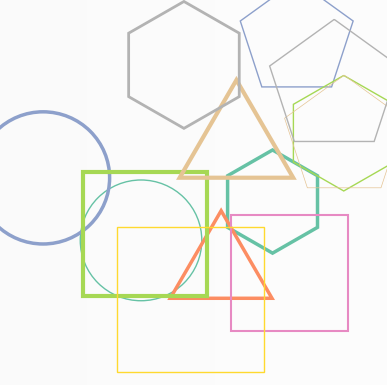[{"shape": "circle", "thickness": 1, "radius": 0.78, "center": [0.364, 0.376]}, {"shape": "hexagon", "thickness": 2.5, "radius": 0.67, "center": [0.703, 0.476]}, {"shape": "triangle", "thickness": 2.5, "radius": 0.76, "center": [0.571, 0.301]}, {"shape": "pentagon", "thickness": 1, "radius": 0.77, "center": [0.766, 0.898]}, {"shape": "circle", "thickness": 2.5, "radius": 0.86, "center": [0.111, 0.538]}, {"shape": "square", "thickness": 1.5, "radius": 0.76, "center": [0.746, 0.291]}, {"shape": "square", "thickness": 3, "radius": 0.8, "center": [0.374, 0.392]}, {"shape": "hexagon", "thickness": 1, "radius": 0.75, "center": [0.887, 0.654]}, {"shape": "square", "thickness": 1, "radius": 0.95, "center": [0.491, 0.222]}, {"shape": "pentagon", "thickness": 0.5, "radius": 0.81, "center": [0.888, 0.643]}, {"shape": "triangle", "thickness": 3, "radius": 0.85, "center": [0.61, 0.623]}, {"shape": "pentagon", "thickness": 1, "radius": 0.88, "center": [0.863, 0.774]}, {"shape": "hexagon", "thickness": 2, "radius": 0.82, "center": [0.475, 0.831]}]